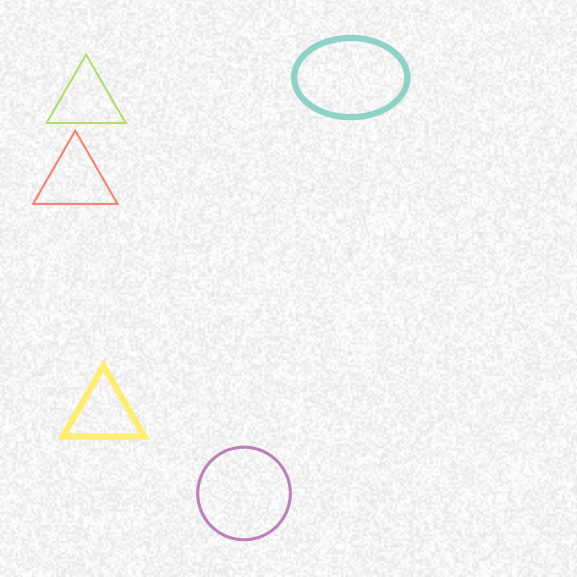[{"shape": "oval", "thickness": 3, "radius": 0.49, "center": [0.607, 0.865]}, {"shape": "triangle", "thickness": 1, "radius": 0.42, "center": [0.13, 0.688]}, {"shape": "triangle", "thickness": 1, "radius": 0.39, "center": [0.149, 0.826]}, {"shape": "circle", "thickness": 1.5, "radius": 0.4, "center": [0.423, 0.145]}, {"shape": "triangle", "thickness": 3, "radius": 0.41, "center": [0.179, 0.284]}]